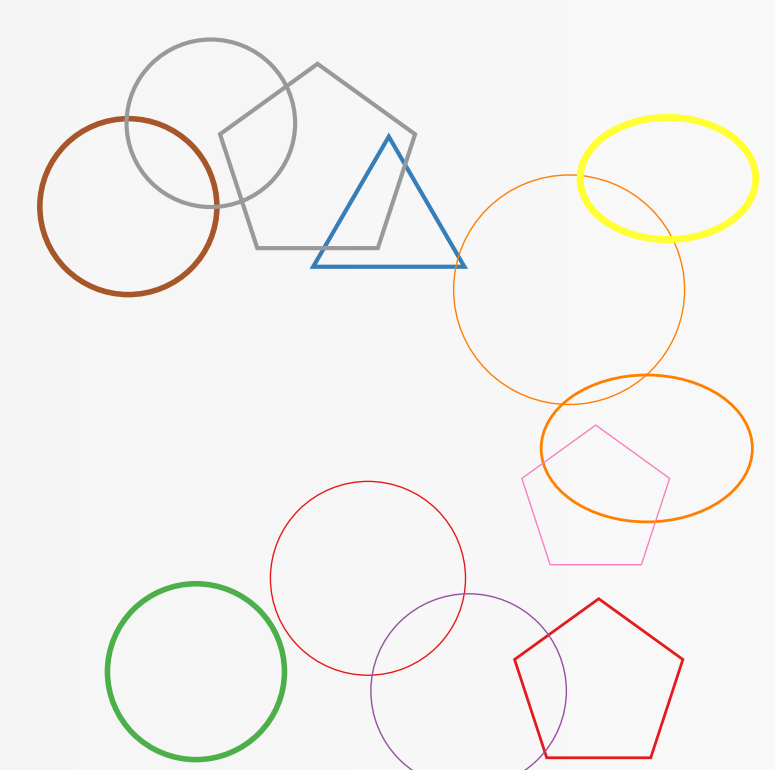[{"shape": "circle", "thickness": 0.5, "radius": 0.63, "center": [0.475, 0.249]}, {"shape": "pentagon", "thickness": 1, "radius": 0.57, "center": [0.773, 0.108]}, {"shape": "triangle", "thickness": 1.5, "radius": 0.56, "center": [0.502, 0.71]}, {"shape": "circle", "thickness": 2, "radius": 0.57, "center": [0.253, 0.128]}, {"shape": "circle", "thickness": 0.5, "radius": 0.63, "center": [0.605, 0.103]}, {"shape": "circle", "thickness": 0.5, "radius": 0.75, "center": [0.734, 0.624]}, {"shape": "oval", "thickness": 1, "radius": 0.68, "center": [0.835, 0.418]}, {"shape": "oval", "thickness": 2.5, "radius": 0.57, "center": [0.862, 0.768]}, {"shape": "circle", "thickness": 2, "radius": 0.57, "center": [0.166, 0.732]}, {"shape": "pentagon", "thickness": 0.5, "radius": 0.5, "center": [0.769, 0.348]}, {"shape": "circle", "thickness": 1.5, "radius": 0.54, "center": [0.272, 0.84]}, {"shape": "pentagon", "thickness": 1.5, "radius": 0.66, "center": [0.41, 0.785]}]